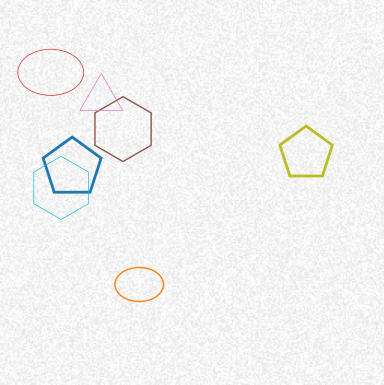[{"shape": "pentagon", "thickness": 2, "radius": 0.4, "center": [0.187, 0.565]}, {"shape": "oval", "thickness": 1, "radius": 0.32, "center": [0.362, 0.261]}, {"shape": "oval", "thickness": 0.5, "radius": 0.43, "center": [0.132, 0.812]}, {"shape": "hexagon", "thickness": 1, "radius": 0.42, "center": [0.32, 0.665]}, {"shape": "triangle", "thickness": 0.5, "radius": 0.32, "center": [0.263, 0.745]}, {"shape": "pentagon", "thickness": 2, "radius": 0.36, "center": [0.795, 0.601]}, {"shape": "hexagon", "thickness": 0.5, "radius": 0.41, "center": [0.159, 0.512]}]